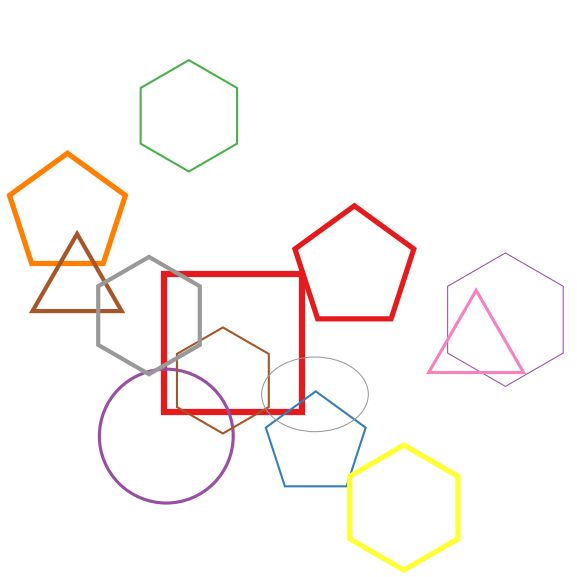[{"shape": "pentagon", "thickness": 2.5, "radius": 0.54, "center": [0.614, 0.535]}, {"shape": "square", "thickness": 3, "radius": 0.6, "center": [0.404, 0.405]}, {"shape": "pentagon", "thickness": 1, "radius": 0.45, "center": [0.547, 0.231]}, {"shape": "hexagon", "thickness": 1, "radius": 0.48, "center": [0.327, 0.799]}, {"shape": "circle", "thickness": 1.5, "radius": 0.58, "center": [0.288, 0.244]}, {"shape": "hexagon", "thickness": 0.5, "radius": 0.58, "center": [0.875, 0.446]}, {"shape": "pentagon", "thickness": 2.5, "radius": 0.53, "center": [0.117, 0.628]}, {"shape": "hexagon", "thickness": 2.5, "radius": 0.54, "center": [0.699, 0.12]}, {"shape": "triangle", "thickness": 2, "radius": 0.45, "center": [0.133, 0.505]}, {"shape": "hexagon", "thickness": 1, "radius": 0.46, "center": [0.386, 0.34]}, {"shape": "triangle", "thickness": 1.5, "radius": 0.47, "center": [0.824, 0.402]}, {"shape": "hexagon", "thickness": 2, "radius": 0.51, "center": [0.258, 0.453]}, {"shape": "oval", "thickness": 0.5, "radius": 0.46, "center": [0.545, 0.316]}]